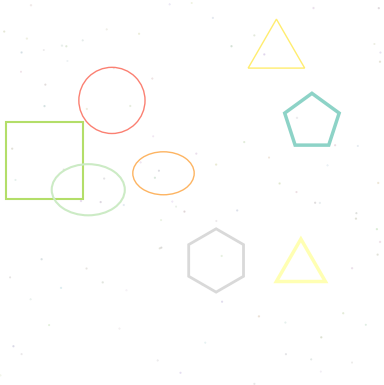[{"shape": "pentagon", "thickness": 2.5, "radius": 0.37, "center": [0.81, 0.683]}, {"shape": "triangle", "thickness": 2.5, "radius": 0.37, "center": [0.782, 0.306]}, {"shape": "circle", "thickness": 1, "radius": 0.43, "center": [0.291, 0.739]}, {"shape": "oval", "thickness": 1, "radius": 0.4, "center": [0.425, 0.55]}, {"shape": "square", "thickness": 1.5, "radius": 0.5, "center": [0.115, 0.582]}, {"shape": "hexagon", "thickness": 2, "radius": 0.41, "center": [0.561, 0.323]}, {"shape": "oval", "thickness": 1.5, "radius": 0.47, "center": [0.229, 0.507]}, {"shape": "triangle", "thickness": 1, "radius": 0.42, "center": [0.718, 0.865]}]